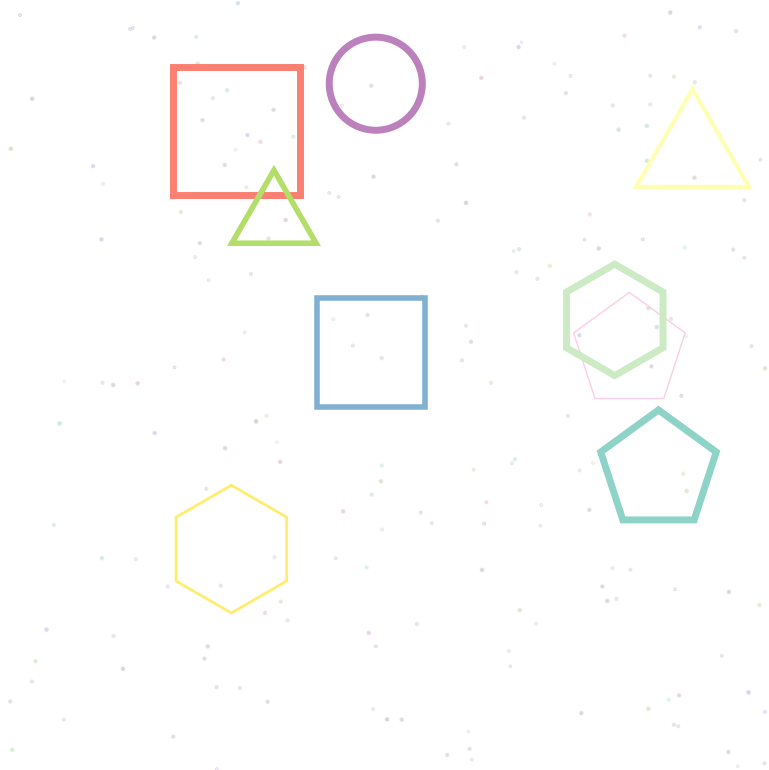[{"shape": "pentagon", "thickness": 2.5, "radius": 0.39, "center": [0.855, 0.389]}, {"shape": "triangle", "thickness": 1.5, "radius": 0.42, "center": [0.899, 0.8]}, {"shape": "square", "thickness": 2.5, "radius": 0.41, "center": [0.307, 0.83]}, {"shape": "square", "thickness": 2, "radius": 0.35, "center": [0.482, 0.542]}, {"shape": "triangle", "thickness": 2, "radius": 0.32, "center": [0.356, 0.716]}, {"shape": "pentagon", "thickness": 0.5, "radius": 0.38, "center": [0.817, 0.544]}, {"shape": "circle", "thickness": 2.5, "radius": 0.3, "center": [0.488, 0.891]}, {"shape": "hexagon", "thickness": 2.5, "radius": 0.36, "center": [0.798, 0.585]}, {"shape": "hexagon", "thickness": 1, "radius": 0.41, "center": [0.3, 0.287]}]